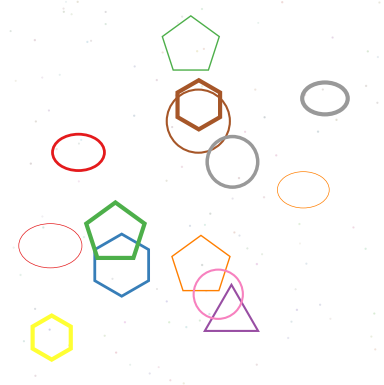[{"shape": "oval", "thickness": 2, "radius": 0.34, "center": [0.204, 0.604]}, {"shape": "oval", "thickness": 0.5, "radius": 0.41, "center": [0.131, 0.362]}, {"shape": "hexagon", "thickness": 2, "radius": 0.4, "center": [0.316, 0.311]}, {"shape": "pentagon", "thickness": 1, "radius": 0.39, "center": [0.496, 0.881]}, {"shape": "pentagon", "thickness": 3, "radius": 0.4, "center": [0.3, 0.395]}, {"shape": "triangle", "thickness": 1.5, "radius": 0.4, "center": [0.601, 0.18]}, {"shape": "pentagon", "thickness": 1, "radius": 0.4, "center": [0.522, 0.309]}, {"shape": "oval", "thickness": 0.5, "radius": 0.34, "center": [0.788, 0.507]}, {"shape": "hexagon", "thickness": 3, "radius": 0.29, "center": [0.134, 0.123]}, {"shape": "hexagon", "thickness": 3, "radius": 0.32, "center": [0.516, 0.728]}, {"shape": "circle", "thickness": 1.5, "radius": 0.41, "center": [0.515, 0.685]}, {"shape": "circle", "thickness": 1.5, "radius": 0.32, "center": [0.567, 0.236]}, {"shape": "oval", "thickness": 3, "radius": 0.3, "center": [0.844, 0.744]}, {"shape": "circle", "thickness": 2.5, "radius": 0.33, "center": [0.604, 0.58]}]